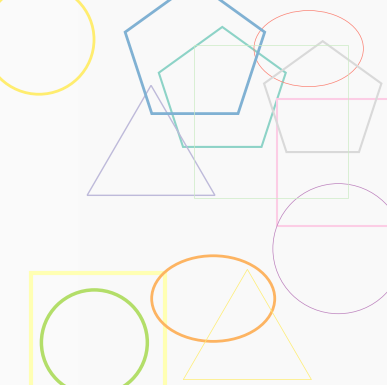[{"shape": "pentagon", "thickness": 1.5, "radius": 0.86, "center": [0.574, 0.758]}, {"shape": "square", "thickness": 3, "radius": 0.86, "center": [0.253, 0.119]}, {"shape": "triangle", "thickness": 1, "radius": 0.95, "center": [0.39, 0.588]}, {"shape": "oval", "thickness": 0.5, "radius": 0.71, "center": [0.797, 0.874]}, {"shape": "pentagon", "thickness": 2, "radius": 0.95, "center": [0.503, 0.858]}, {"shape": "oval", "thickness": 2, "radius": 0.79, "center": [0.55, 0.224]}, {"shape": "circle", "thickness": 2.5, "radius": 0.68, "center": [0.244, 0.11]}, {"shape": "square", "thickness": 1.5, "radius": 0.83, "center": [0.881, 0.579]}, {"shape": "pentagon", "thickness": 1.5, "radius": 0.8, "center": [0.833, 0.734]}, {"shape": "circle", "thickness": 0.5, "radius": 0.84, "center": [0.873, 0.354]}, {"shape": "square", "thickness": 0.5, "radius": 1.0, "center": [0.699, 0.684]}, {"shape": "circle", "thickness": 2, "radius": 0.71, "center": [0.101, 0.897]}, {"shape": "triangle", "thickness": 0.5, "radius": 0.95, "center": [0.638, 0.109]}]